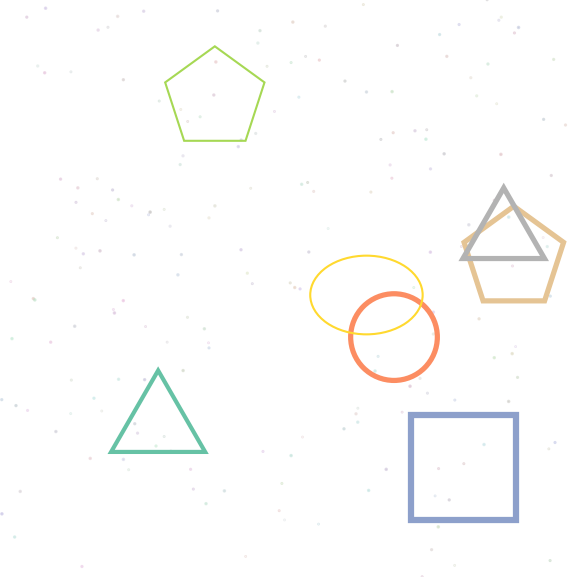[{"shape": "triangle", "thickness": 2, "radius": 0.47, "center": [0.274, 0.264]}, {"shape": "circle", "thickness": 2.5, "radius": 0.38, "center": [0.682, 0.415]}, {"shape": "square", "thickness": 3, "radius": 0.46, "center": [0.803, 0.19]}, {"shape": "pentagon", "thickness": 1, "radius": 0.45, "center": [0.372, 0.828]}, {"shape": "oval", "thickness": 1, "radius": 0.49, "center": [0.635, 0.488]}, {"shape": "pentagon", "thickness": 2.5, "radius": 0.45, "center": [0.89, 0.551]}, {"shape": "triangle", "thickness": 2.5, "radius": 0.41, "center": [0.872, 0.592]}]